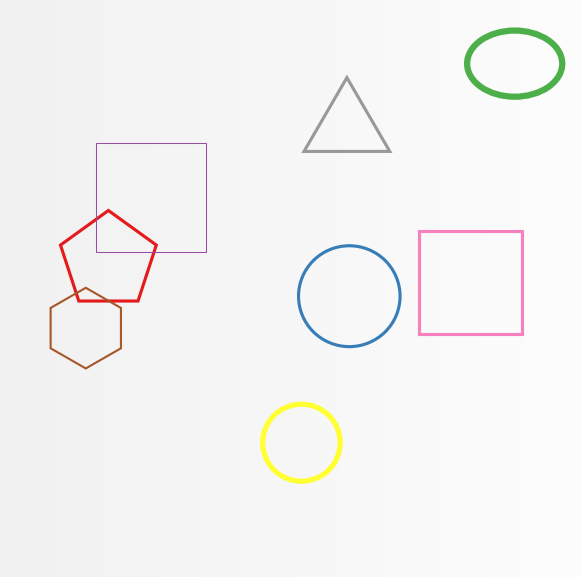[{"shape": "pentagon", "thickness": 1.5, "radius": 0.43, "center": [0.186, 0.548]}, {"shape": "circle", "thickness": 1.5, "radius": 0.44, "center": [0.601, 0.486]}, {"shape": "oval", "thickness": 3, "radius": 0.41, "center": [0.885, 0.889]}, {"shape": "square", "thickness": 0.5, "radius": 0.47, "center": [0.26, 0.658]}, {"shape": "circle", "thickness": 2.5, "radius": 0.33, "center": [0.519, 0.233]}, {"shape": "hexagon", "thickness": 1, "radius": 0.35, "center": [0.148, 0.431]}, {"shape": "square", "thickness": 1.5, "radius": 0.45, "center": [0.81, 0.509]}, {"shape": "triangle", "thickness": 1.5, "radius": 0.43, "center": [0.597, 0.78]}]